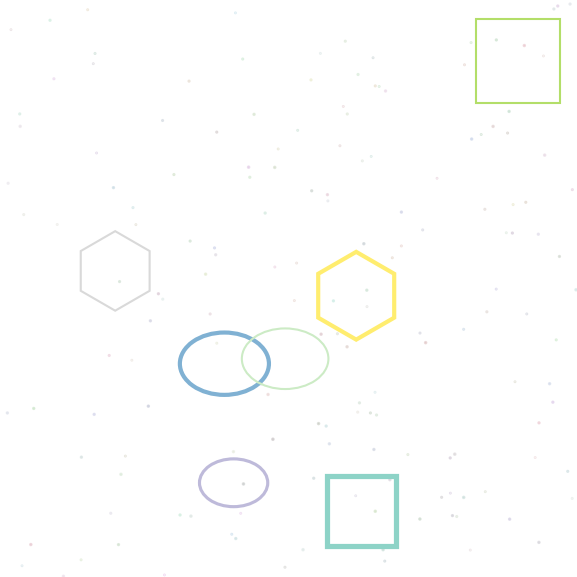[{"shape": "square", "thickness": 2.5, "radius": 0.3, "center": [0.626, 0.114]}, {"shape": "oval", "thickness": 1.5, "radius": 0.3, "center": [0.405, 0.163]}, {"shape": "oval", "thickness": 2, "radius": 0.39, "center": [0.389, 0.369]}, {"shape": "square", "thickness": 1, "radius": 0.36, "center": [0.897, 0.894]}, {"shape": "hexagon", "thickness": 1, "radius": 0.34, "center": [0.199, 0.53]}, {"shape": "oval", "thickness": 1, "radius": 0.37, "center": [0.494, 0.378]}, {"shape": "hexagon", "thickness": 2, "radius": 0.38, "center": [0.617, 0.487]}]